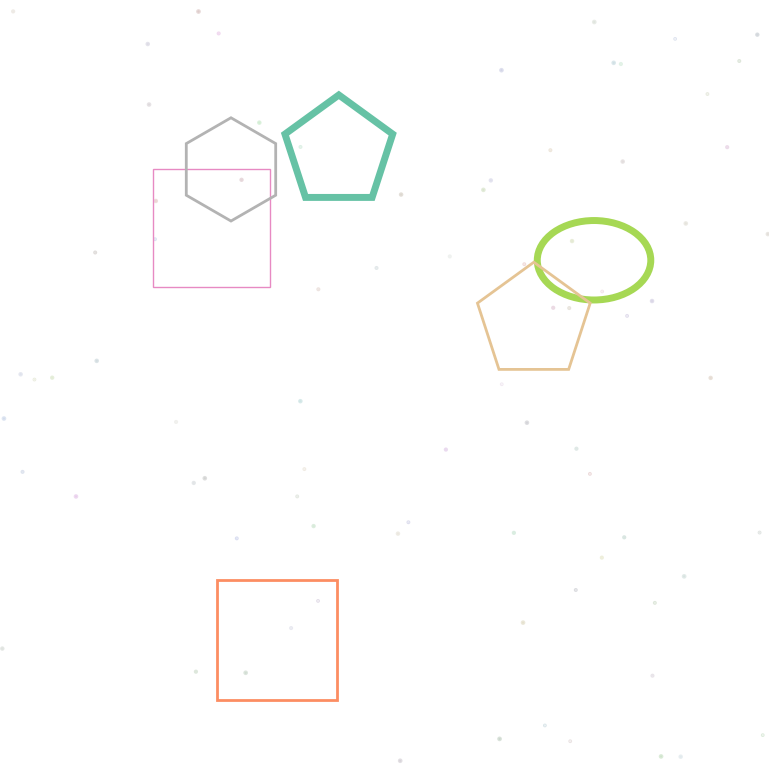[{"shape": "pentagon", "thickness": 2.5, "radius": 0.37, "center": [0.44, 0.803]}, {"shape": "square", "thickness": 1, "radius": 0.39, "center": [0.359, 0.169]}, {"shape": "square", "thickness": 0.5, "radius": 0.38, "center": [0.275, 0.704]}, {"shape": "oval", "thickness": 2.5, "radius": 0.37, "center": [0.771, 0.662]}, {"shape": "pentagon", "thickness": 1, "radius": 0.38, "center": [0.693, 0.583]}, {"shape": "hexagon", "thickness": 1, "radius": 0.34, "center": [0.3, 0.78]}]